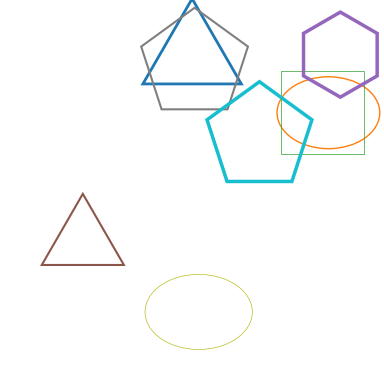[{"shape": "triangle", "thickness": 2, "radius": 0.74, "center": [0.499, 0.856]}, {"shape": "oval", "thickness": 1, "radius": 0.67, "center": [0.853, 0.707]}, {"shape": "square", "thickness": 0.5, "radius": 0.54, "center": [0.837, 0.709]}, {"shape": "hexagon", "thickness": 2.5, "radius": 0.55, "center": [0.884, 0.858]}, {"shape": "triangle", "thickness": 1.5, "radius": 0.62, "center": [0.215, 0.373]}, {"shape": "pentagon", "thickness": 1.5, "radius": 0.73, "center": [0.505, 0.834]}, {"shape": "oval", "thickness": 0.5, "radius": 0.7, "center": [0.516, 0.19]}, {"shape": "pentagon", "thickness": 2.5, "radius": 0.72, "center": [0.674, 0.645]}]